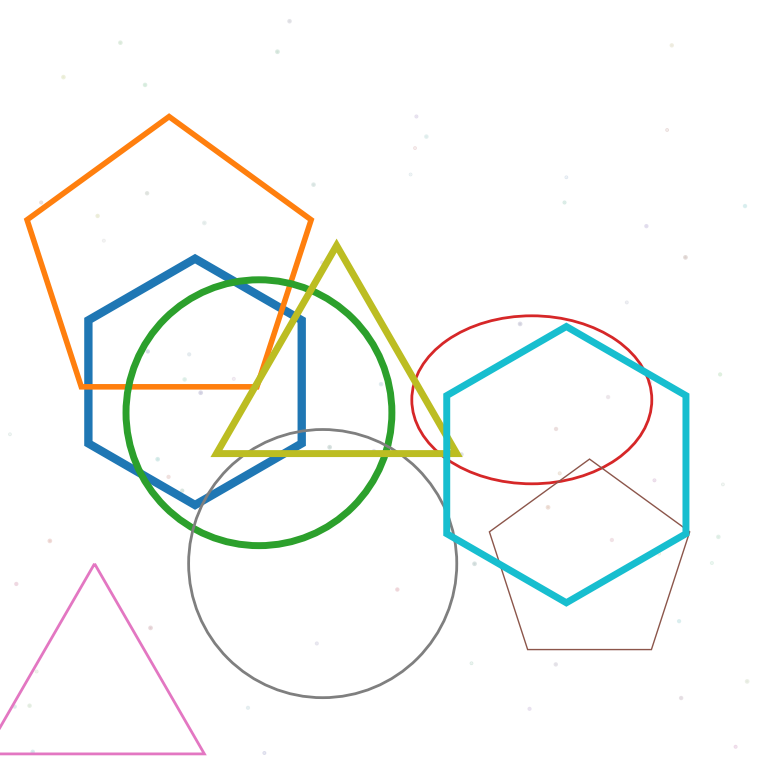[{"shape": "hexagon", "thickness": 3, "radius": 0.8, "center": [0.253, 0.504]}, {"shape": "pentagon", "thickness": 2, "radius": 0.97, "center": [0.22, 0.655]}, {"shape": "circle", "thickness": 2.5, "radius": 0.86, "center": [0.336, 0.464]}, {"shape": "oval", "thickness": 1, "radius": 0.78, "center": [0.691, 0.481]}, {"shape": "pentagon", "thickness": 0.5, "radius": 0.68, "center": [0.766, 0.267]}, {"shape": "triangle", "thickness": 1, "radius": 0.82, "center": [0.123, 0.103]}, {"shape": "circle", "thickness": 1, "radius": 0.87, "center": [0.419, 0.268]}, {"shape": "triangle", "thickness": 2.5, "radius": 0.9, "center": [0.437, 0.501]}, {"shape": "hexagon", "thickness": 2.5, "radius": 0.9, "center": [0.736, 0.397]}]